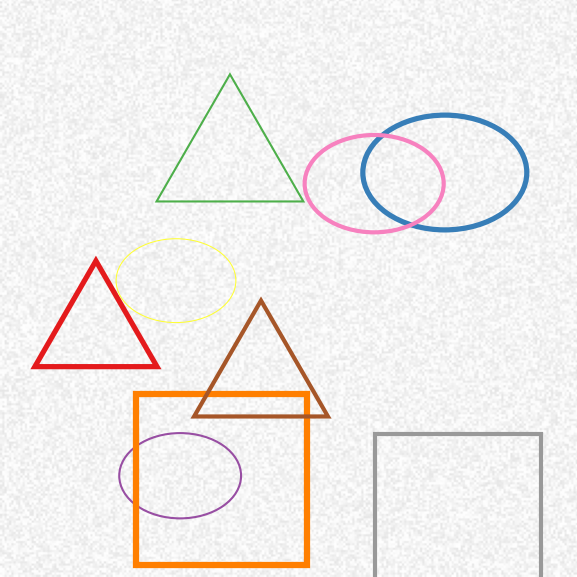[{"shape": "triangle", "thickness": 2.5, "radius": 0.61, "center": [0.166, 0.425]}, {"shape": "oval", "thickness": 2.5, "radius": 0.71, "center": [0.77, 0.7]}, {"shape": "triangle", "thickness": 1, "radius": 0.73, "center": [0.398, 0.724]}, {"shape": "oval", "thickness": 1, "radius": 0.53, "center": [0.312, 0.175]}, {"shape": "square", "thickness": 3, "radius": 0.74, "center": [0.384, 0.169]}, {"shape": "oval", "thickness": 0.5, "radius": 0.52, "center": [0.305, 0.513]}, {"shape": "triangle", "thickness": 2, "radius": 0.67, "center": [0.452, 0.345]}, {"shape": "oval", "thickness": 2, "radius": 0.6, "center": [0.648, 0.681]}, {"shape": "square", "thickness": 2, "radius": 0.72, "center": [0.793, 0.104]}]